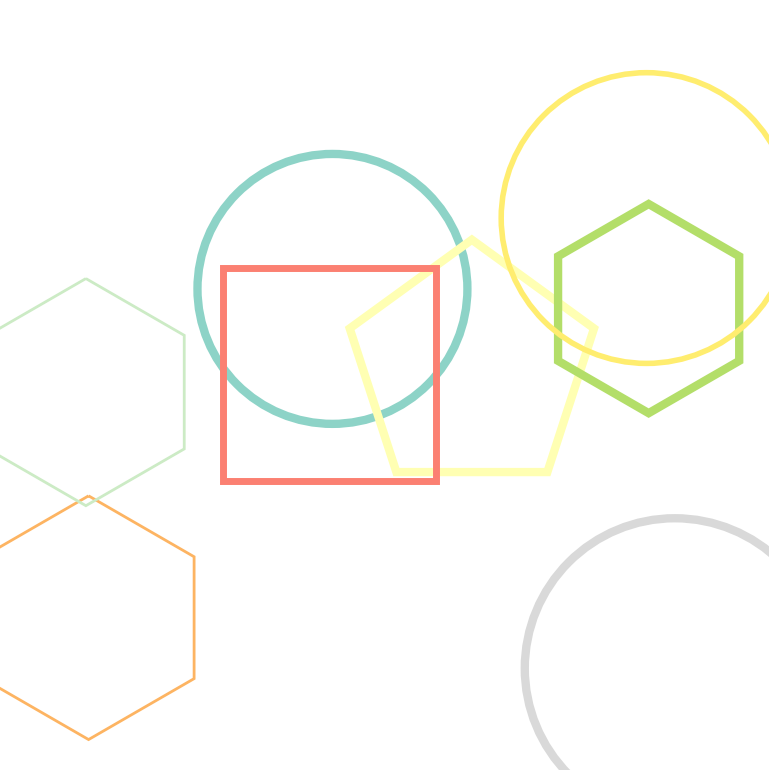[{"shape": "circle", "thickness": 3, "radius": 0.88, "center": [0.432, 0.625]}, {"shape": "pentagon", "thickness": 3, "radius": 0.83, "center": [0.613, 0.522]}, {"shape": "square", "thickness": 2.5, "radius": 0.69, "center": [0.428, 0.514]}, {"shape": "hexagon", "thickness": 1, "radius": 0.79, "center": [0.115, 0.198]}, {"shape": "hexagon", "thickness": 3, "radius": 0.68, "center": [0.842, 0.599]}, {"shape": "circle", "thickness": 3, "radius": 0.97, "center": [0.876, 0.132]}, {"shape": "hexagon", "thickness": 1, "radius": 0.74, "center": [0.112, 0.491]}, {"shape": "circle", "thickness": 2, "radius": 0.94, "center": [0.84, 0.717]}]